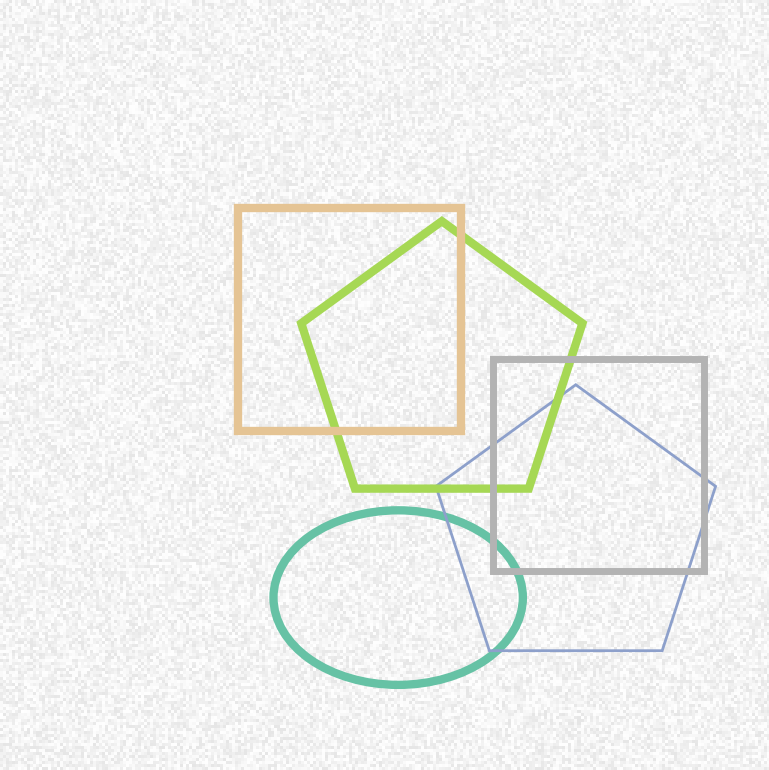[{"shape": "oval", "thickness": 3, "radius": 0.81, "center": [0.517, 0.224]}, {"shape": "pentagon", "thickness": 1, "radius": 0.95, "center": [0.748, 0.309]}, {"shape": "pentagon", "thickness": 3, "radius": 0.96, "center": [0.574, 0.521]}, {"shape": "square", "thickness": 3, "radius": 0.72, "center": [0.454, 0.585]}, {"shape": "square", "thickness": 2.5, "radius": 0.69, "center": [0.778, 0.396]}]